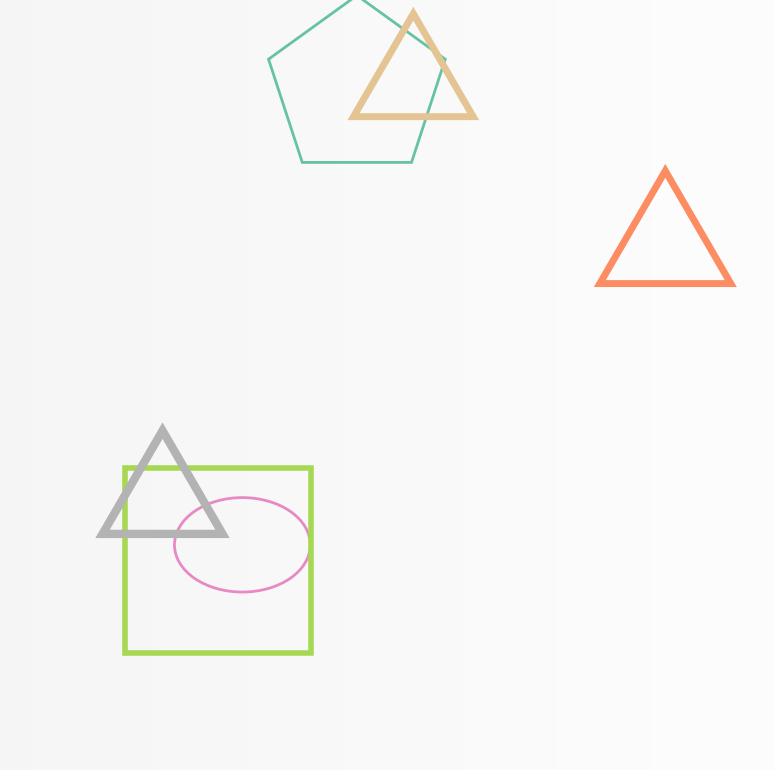[{"shape": "pentagon", "thickness": 1, "radius": 0.6, "center": [0.461, 0.886]}, {"shape": "triangle", "thickness": 2.5, "radius": 0.49, "center": [0.858, 0.681]}, {"shape": "oval", "thickness": 1, "radius": 0.44, "center": [0.313, 0.292]}, {"shape": "square", "thickness": 2, "radius": 0.6, "center": [0.281, 0.272]}, {"shape": "triangle", "thickness": 2.5, "radius": 0.45, "center": [0.533, 0.893]}, {"shape": "triangle", "thickness": 3, "radius": 0.45, "center": [0.21, 0.351]}]